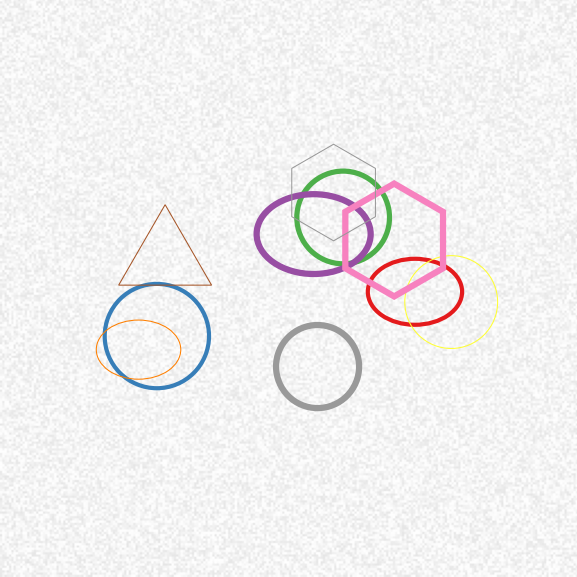[{"shape": "oval", "thickness": 2, "radius": 0.41, "center": [0.719, 0.494]}, {"shape": "circle", "thickness": 2, "radius": 0.45, "center": [0.272, 0.417]}, {"shape": "circle", "thickness": 2.5, "radius": 0.4, "center": [0.594, 0.623]}, {"shape": "oval", "thickness": 3, "radius": 0.49, "center": [0.543, 0.594]}, {"shape": "oval", "thickness": 0.5, "radius": 0.37, "center": [0.24, 0.394]}, {"shape": "circle", "thickness": 0.5, "radius": 0.4, "center": [0.781, 0.476]}, {"shape": "triangle", "thickness": 0.5, "radius": 0.46, "center": [0.286, 0.552]}, {"shape": "hexagon", "thickness": 3, "radius": 0.49, "center": [0.683, 0.583]}, {"shape": "circle", "thickness": 3, "radius": 0.36, "center": [0.55, 0.364]}, {"shape": "hexagon", "thickness": 0.5, "radius": 0.42, "center": [0.578, 0.666]}]